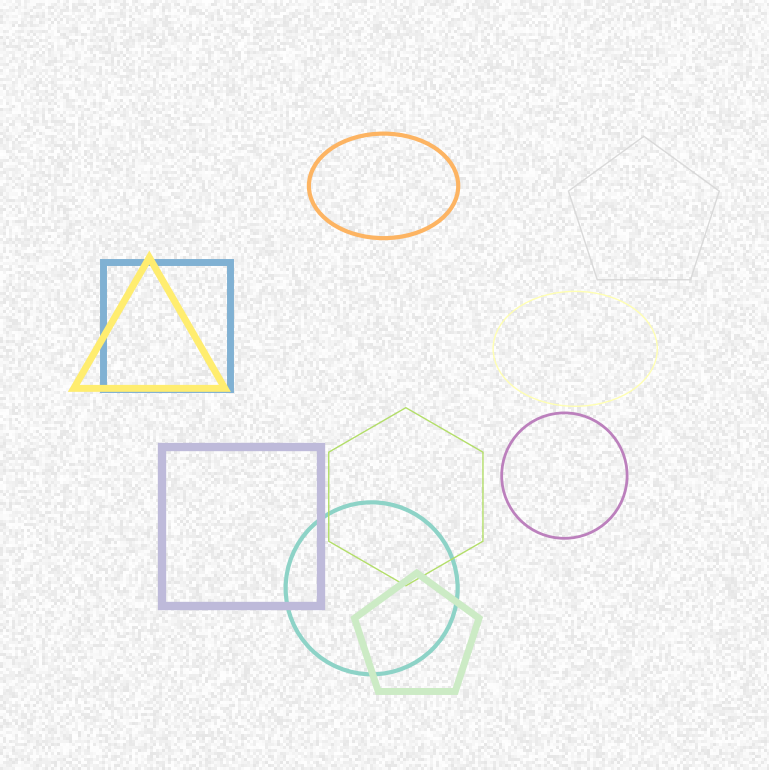[{"shape": "circle", "thickness": 1.5, "radius": 0.56, "center": [0.483, 0.236]}, {"shape": "oval", "thickness": 0.5, "radius": 0.53, "center": [0.747, 0.547]}, {"shape": "square", "thickness": 3, "radius": 0.52, "center": [0.314, 0.316]}, {"shape": "square", "thickness": 2.5, "radius": 0.41, "center": [0.216, 0.577]}, {"shape": "oval", "thickness": 1.5, "radius": 0.48, "center": [0.498, 0.759]}, {"shape": "hexagon", "thickness": 0.5, "radius": 0.58, "center": [0.527, 0.355]}, {"shape": "pentagon", "thickness": 0.5, "radius": 0.51, "center": [0.836, 0.72]}, {"shape": "circle", "thickness": 1, "radius": 0.41, "center": [0.733, 0.382]}, {"shape": "pentagon", "thickness": 2.5, "radius": 0.43, "center": [0.541, 0.171]}, {"shape": "triangle", "thickness": 2.5, "radius": 0.57, "center": [0.194, 0.552]}]